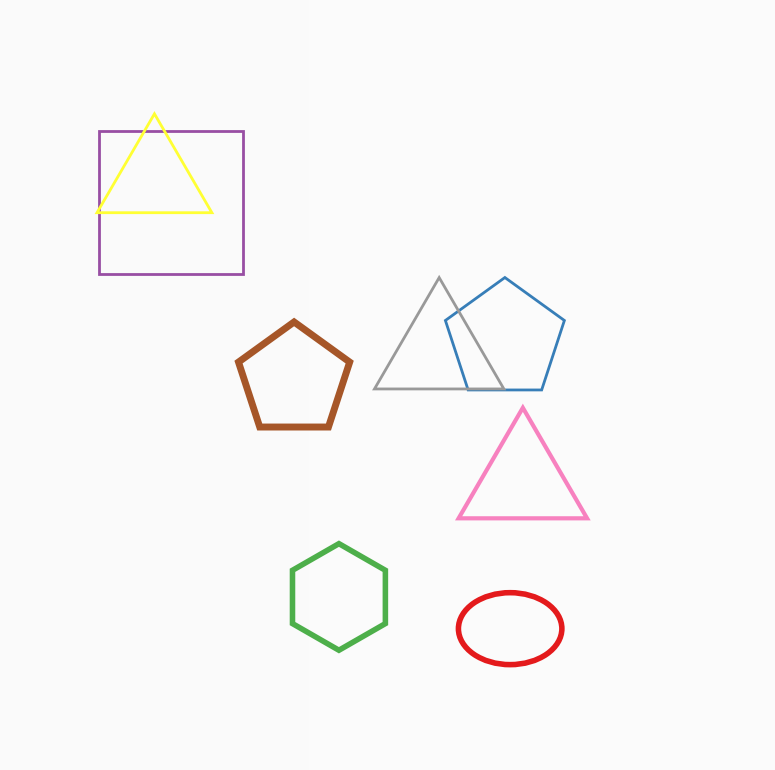[{"shape": "oval", "thickness": 2, "radius": 0.33, "center": [0.658, 0.184]}, {"shape": "pentagon", "thickness": 1, "radius": 0.4, "center": [0.651, 0.559]}, {"shape": "hexagon", "thickness": 2, "radius": 0.35, "center": [0.437, 0.225]}, {"shape": "square", "thickness": 1, "radius": 0.47, "center": [0.22, 0.737]}, {"shape": "triangle", "thickness": 1, "radius": 0.43, "center": [0.199, 0.767]}, {"shape": "pentagon", "thickness": 2.5, "radius": 0.38, "center": [0.379, 0.506]}, {"shape": "triangle", "thickness": 1.5, "radius": 0.48, "center": [0.675, 0.375]}, {"shape": "triangle", "thickness": 1, "radius": 0.48, "center": [0.567, 0.543]}]